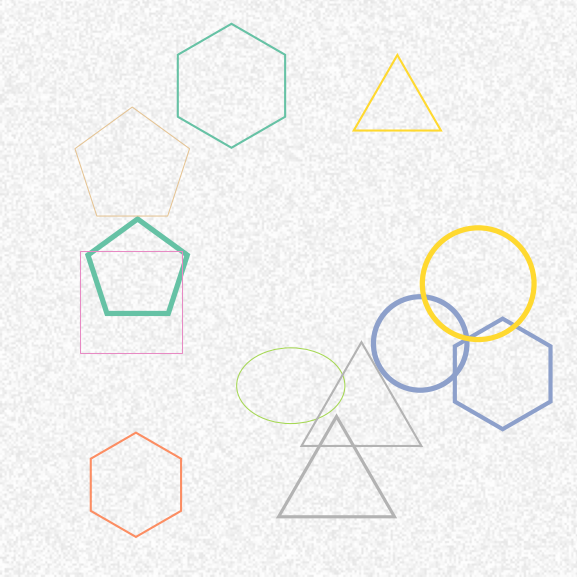[{"shape": "hexagon", "thickness": 1, "radius": 0.54, "center": [0.401, 0.851]}, {"shape": "pentagon", "thickness": 2.5, "radius": 0.45, "center": [0.238, 0.53]}, {"shape": "hexagon", "thickness": 1, "radius": 0.45, "center": [0.235, 0.16]}, {"shape": "hexagon", "thickness": 2, "radius": 0.48, "center": [0.87, 0.352]}, {"shape": "circle", "thickness": 2.5, "radius": 0.4, "center": [0.728, 0.404]}, {"shape": "square", "thickness": 0.5, "radius": 0.44, "center": [0.226, 0.476]}, {"shape": "oval", "thickness": 0.5, "radius": 0.47, "center": [0.504, 0.331]}, {"shape": "circle", "thickness": 2.5, "radius": 0.48, "center": [0.828, 0.508]}, {"shape": "triangle", "thickness": 1, "radius": 0.44, "center": [0.688, 0.817]}, {"shape": "pentagon", "thickness": 0.5, "radius": 0.52, "center": [0.229, 0.709]}, {"shape": "triangle", "thickness": 1, "radius": 0.6, "center": [0.626, 0.287]}, {"shape": "triangle", "thickness": 1.5, "radius": 0.58, "center": [0.583, 0.162]}]